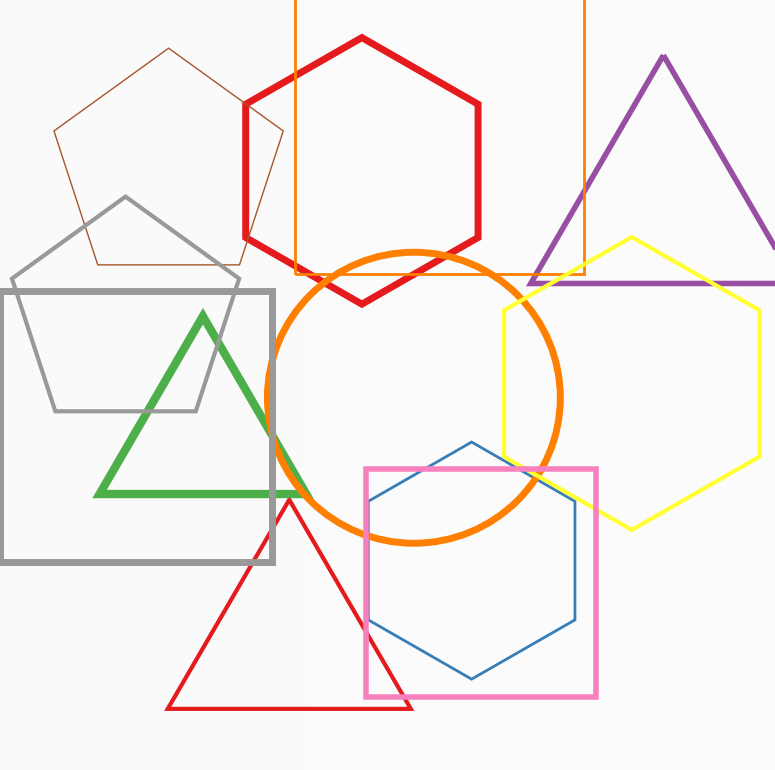[{"shape": "triangle", "thickness": 1.5, "radius": 0.91, "center": [0.373, 0.17]}, {"shape": "hexagon", "thickness": 2.5, "radius": 0.87, "center": [0.467, 0.778]}, {"shape": "hexagon", "thickness": 1, "radius": 0.77, "center": [0.609, 0.272]}, {"shape": "triangle", "thickness": 3, "radius": 0.77, "center": [0.262, 0.435]}, {"shape": "triangle", "thickness": 2, "radius": 0.99, "center": [0.856, 0.731]}, {"shape": "circle", "thickness": 2.5, "radius": 0.94, "center": [0.534, 0.483]}, {"shape": "square", "thickness": 1, "radius": 0.93, "center": [0.567, 0.831]}, {"shape": "hexagon", "thickness": 1.5, "radius": 0.95, "center": [0.815, 0.502]}, {"shape": "pentagon", "thickness": 0.5, "radius": 0.78, "center": [0.218, 0.782]}, {"shape": "square", "thickness": 2, "radius": 0.74, "center": [0.62, 0.243]}, {"shape": "square", "thickness": 2.5, "radius": 0.88, "center": [0.175, 0.446]}, {"shape": "pentagon", "thickness": 1.5, "radius": 0.77, "center": [0.162, 0.591]}]